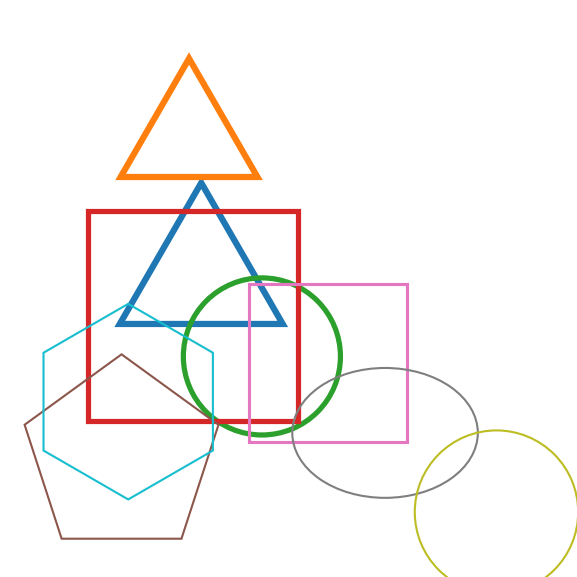[{"shape": "triangle", "thickness": 3, "radius": 0.81, "center": [0.348, 0.52]}, {"shape": "triangle", "thickness": 3, "radius": 0.68, "center": [0.327, 0.761]}, {"shape": "circle", "thickness": 2.5, "radius": 0.68, "center": [0.454, 0.382]}, {"shape": "square", "thickness": 2.5, "radius": 0.91, "center": [0.333, 0.451]}, {"shape": "pentagon", "thickness": 1, "radius": 0.88, "center": [0.21, 0.209]}, {"shape": "square", "thickness": 1.5, "radius": 0.69, "center": [0.568, 0.371]}, {"shape": "oval", "thickness": 1, "radius": 0.8, "center": [0.667, 0.25]}, {"shape": "circle", "thickness": 1, "radius": 0.71, "center": [0.86, 0.112]}, {"shape": "hexagon", "thickness": 1, "radius": 0.85, "center": [0.222, 0.304]}]